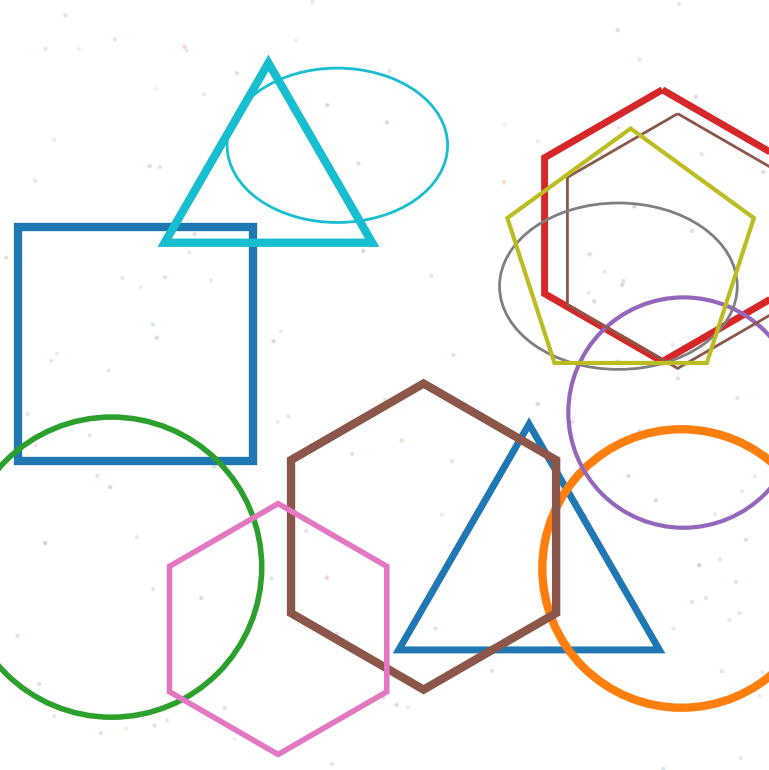[{"shape": "square", "thickness": 3, "radius": 0.76, "center": [0.176, 0.553]}, {"shape": "triangle", "thickness": 2.5, "radius": 0.98, "center": [0.687, 0.254]}, {"shape": "circle", "thickness": 3, "radius": 0.9, "center": [0.885, 0.262]}, {"shape": "circle", "thickness": 2, "radius": 0.97, "center": [0.145, 0.263]}, {"shape": "hexagon", "thickness": 2.5, "radius": 0.88, "center": [0.86, 0.707]}, {"shape": "circle", "thickness": 1.5, "radius": 0.75, "center": [0.888, 0.464]}, {"shape": "hexagon", "thickness": 3, "radius": 0.99, "center": [0.55, 0.303]}, {"shape": "hexagon", "thickness": 1, "radius": 0.83, "center": [0.88, 0.687]}, {"shape": "hexagon", "thickness": 2, "radius": 0.81, "center": [0.361, 0.183]}, {"shape": "oval", "thickness": 1, "radius": 0.77, "center": [0.803, 0.628]}, {"shape": "pentagon", "thickness": 1.5, "radius": 0.84, "center": [0.819, 0.665]}, {"shape": "oval", "thickness": 1, "radius": 0.72, "center": [0.438, 0.811]}, {"shape": "triangle", "thickness": 3, "radius": 0.78, "center": [0.349, 0.763]}]